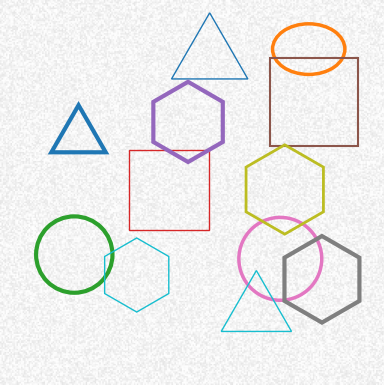[{"shape": "triangle", "thickness": 3, "radius": 0.41, "center": [0.204, 0.645]}, {"shape": "triangle", "thickness": 1, "radius": 0.57, "center": [0.545, 0.852]}, {"shape": "oval", "thickness": 2.5, "radius": 0.47, "center": [0.802, 0.872]}, {"shape": "circle", "thickness": 3, "radius": 0.5, "center": [0.193, 0.339]}, {"shape": "square", "thickness": 1, "radius": 0.52, "center": [0.439, 0.505]}, {"shape": "hexagon", "thickness": 3, "radius": 0.52, "center": [0.488, 0.683]}, {"shape": "square", "thickness": 1.5, "radius": 0.57, "center": [0.817, 0.736]}, {"shape": "circle", "thickness": 2.5, "radius": 0.54, "center": [0.728, 0.328]}, {"shape": "hexagon", "thickness": 3, "radius": 0.56, "center": [0.836, 0.275]}, {"shape": "hexagon", "thickness": 2, "radius": 0.58, "center": [0.74, 0.508]}, {"shape": "hexagon", "thickness": 1, "radius": 0.48, "center": [0.355, 0.286]}, {"shape": "triangle", "thickness": 1, "radius": 0.53, "center": [0.666, 0.192]}]